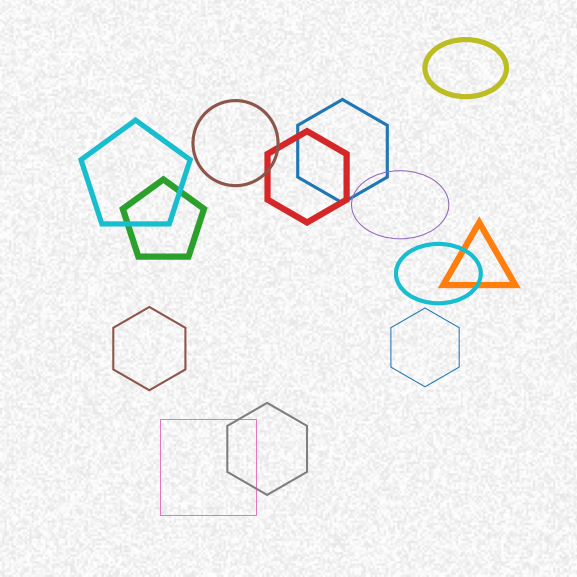[{"shape": "hexagon", "thickness": 1.5, "radius": 0.45, "center": [0.593, 0.737]}, {"shape": "hexagon", "thickness": 0.5, "radius": 0.34, "center": [0.736, 0.398]}, {"shape": "triangle", "thickness": 3, "radius": 0.36, "center": [0.83, 0.542]}, {"shape": "pentagon", "thickness": 3, "radius": 0.37, "center": [0.283, 0.615]}, {"shape": "hexagon", "thickness": 3, "radius": 0.4, "center": [0.532, 0.693]}, {"shape": "oval", "thickness": 0.5, "radius": 0.42, "center": [0.693, 0.645]}, {"shape": "hexagon", "thickness": 1, "radius": 0.36, "center": [0.259, 0.395]}, {"shape": "circle", "thickness": 1.5, "radius": 0.37, "center": [0.408, 0.751]}, {"shape": "square", "thickness": 0.5, "radius": 0.42, "center": [0.361, 0.191]}, {"shape": "hexagon", "thickness": 1, "radius": 0.4, "center": [0.463, 0.222]}, {"shape": "oval", "thickness": 2.5, "radius": 0.35, "center": [0.806, 0.881]}, {"shape": "oval", "thickness": 2, "radius": 0.37, "center": [0.759, 0.525]}, {"shape": "pentagon", "thickness": 2.5, "radius": 0.5, "center": [0.235, 0.692]}]